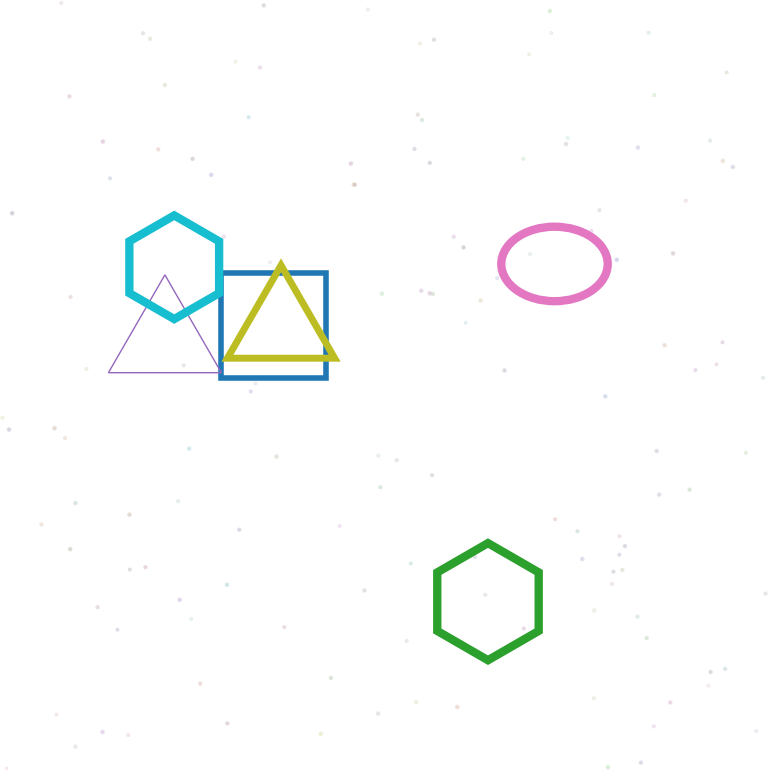[{"shape": "square", "thickness": 2, "radius": 0.34, "center": [0.355, 0.577]}, {"shape": "hexagon", "thickness": 3, "radius": 0.38, "center": [0.634, 0.219]}, {"shape": "triangle", "thickness": 0.5, "radius": 0.42, "center": [0.214, 0.558]}, {"shape": "oval", "thickness": 3, "radius": 0.35, "center": [0.72, 0.657]}, {"shape": "triangle", "thickness": 2.5, "radius": 0.4, "center": [0.365, 0.575]}, {"shape": "hexagon", "thickness": 3, "radius": 0.34, "center": [0.226, 0.653]}]